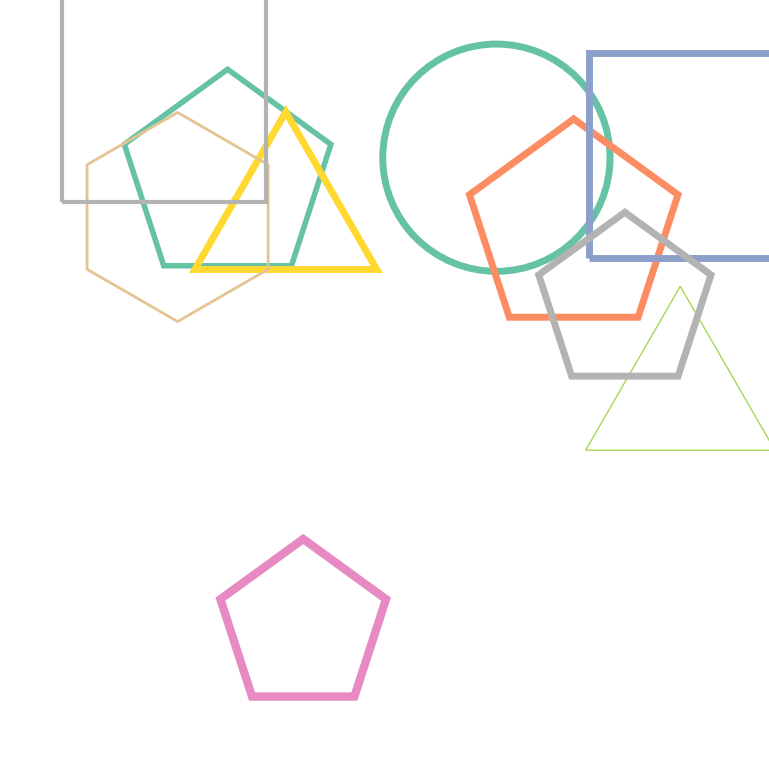[{"shape": "pentagon", "thickness": 2, "radius": 0.71, "center": [0.296, 0.769]}, {"shape": "circle", "thickness": 2.5, "radius": 0.74, "center": [0.645, 0.795]}, {"shape": "pentagon", "thickness": 2.5, "radius": 0.71, "center": [0.745, 0.703]}, {"shape": "square", "thickness": 2.5, "radius": 0.67, "center": [0.898, 0.798]}, {"shape": "pentagon", "thickness": 3, "radius": 0.57, "center": [0.394, 0.187]}, {"shape": "triangle", "thickness": 0.5, "radius": 0.71, "center": [0.883, 0.486]}, {"shape": "triangle", "thickness": 2.5, "radius": 0.68, "center": [0.371, 0.718]}, {"shape": "hexagon", "thickness": 1, "radius": 0.68, "center": [0.231, 0.718]}, {"shape": "square", "thickness": 1.5, "radius": 0.66, "center": [0.213, 0.87]}, {"shape": "pentagon", "thickness": 2.5, "radius": 0.59, "center": [0.812, 0.607]}]